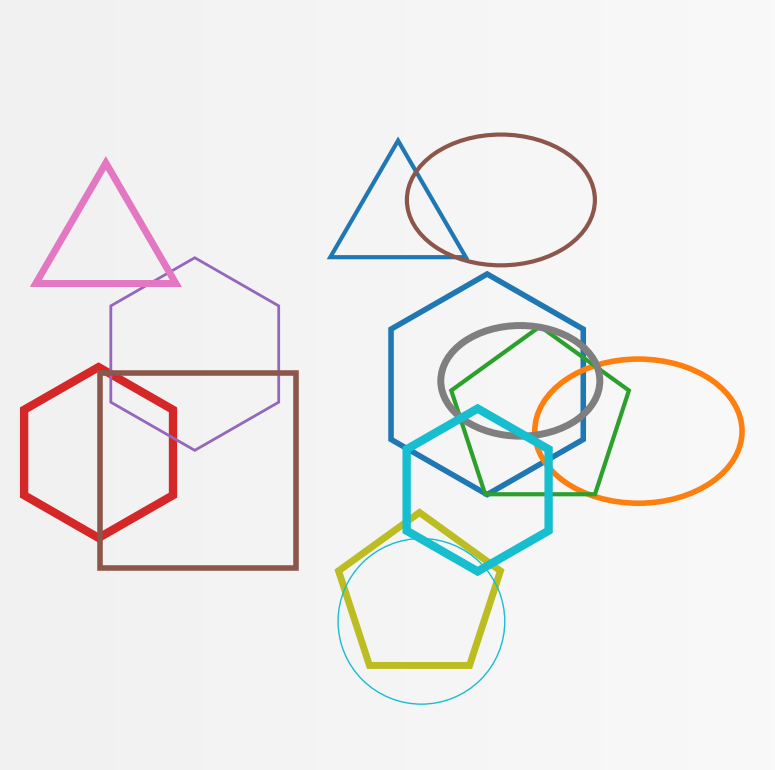[{"shape": "hexagon", "thickness": 2, "radius": 0.72, "center": [0.629, 0.501]}, {"shape": "triangle", "thickness": 1.5, "radius": 0.5, "center": [0.514, 0.716]}, {"shape": "oval", "thickness": 2, "radius": 0.67, "center": [0.824, 0.44]}, {"shape": "pentagon", "thickness": 1.5, "radius": 0.6, "center": [0.697, 0.456]}, {"shape": "hexagon", "thickness": 3, "radius": 0.55, "center": [0.127, 0.412]}, {"shape": "hexagon", "thickness": 1, "radius": 0.63, "center": [0.251, 0.54]}, {"shape": "oval", "thickness": 1.5, "radius": 0.61, "center": [0.646, 0.74]}, {"shape": "square", "thickness": 2, "radius": 0.63, "center": [0.256, 0.389]}, {"shape": "triangle", "thickness": 2.5, "radius": 0.52, "center": [0.137, 0.684]}, {"shape": "oval", "thickness": 2.5, "radius": 0.51, "center": [0.671, 0.505]}, {"shape": "pentagon", "thickness": 2.5, "radius": 0.55, "center": [0.541, 0.225]}, {"shape": "circle", "thickness": 0.5, "radius": 0.54, "center": [0.544, 0.193]}, {"shape": "hexagon", "thickness": 3, "radius": 0.53, "center": [0.616, 0.364]}]